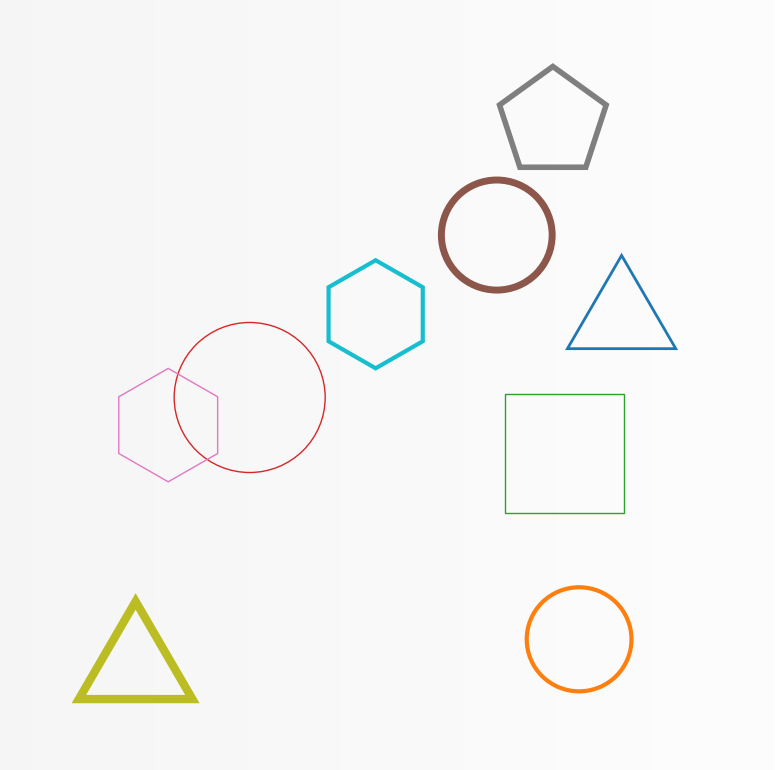[{"shape": "triangle", "thickness": 1, "radius": 0.4, "center": [0.802, 0.588]}, {"shape": "circle", "thickness": 1.5, "radius": 0.34, "center": [0.747, 0.17]}, {"shape": "square", "thickness": 0.5, "radius": 0.38, "center": [0.728, 0.411]}, {"shape": "circle", "thickness": 0.5, "radius": 0.49, "center": [0.322, 0.484]}, {"shape": "circle", "thickness": 2.5, "radius": 0.36, "center": [0.641, 0.695]}, {"shape": "hexagon", "thickness": 0.5, "radius": 0.37, "center": [0.217, 0.448]}, {"shape": "pentagon", "thickness": 2, "radius": 0.36, "center": [0.713, 0.841]}, {"shape": "triangle", "thickness": 3, "radius": 0.42, "center": [0.175, 0.134]}, {"shape": "hexagon", "thickness": 1.5, "radius": 0.35, "center": [0.485, 0.592]}]